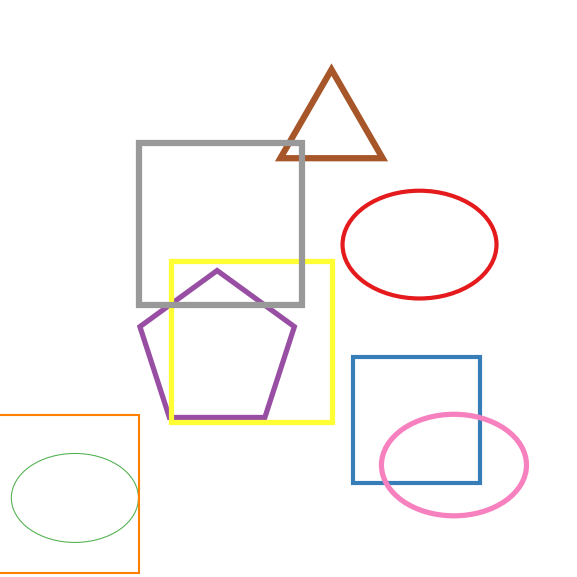[{"shape": "oval", "thickness": 2, "radius": 0.67, "center": [0.726, 0.576]}, {"shape": "square", "thickness": 2, "radius": 0.55, "center": [0.721, 0.272]}, {"shape": "oval", "thickness": 0.5, "radius": 0.55, "center": [0.13, 0.137]}, {"shape": "pentagon", "thickness": 2.5, "radius": 0.7, "center": [0.376, 0.39]}, {"shape": "square", "thickness": 1, "radius": 0.69, "center": [0.103, 0.144]}, {"shape": "square", "thickness": 2.5, "radius": 0.7, "center": [0.436, 0.408]}, {"shape": "triangle", "thickness": 3, "radius": 0.51, "center": [0.574, 0.776]}, {"shape": "oval", "thickness": 2.5, "radius": 0.63, "center": [0.786, 0.194]}, {"shape": "square", "thickness": 3, "radius": 0.7, "center": [0.382, 0.612]}]